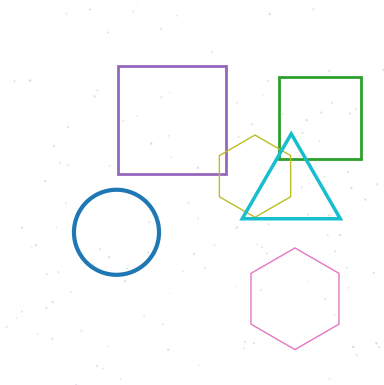[{"shape": "circle", "thickness": 3, "radius": 0.55, "center": [0.303, 0.397]}, {"shape": "square", "thickness": 2, "radius": 0.53, "center": [0.831, 0.693]}, {"shape": "square", "thickness": 2, "radius": 0.7, "center": [0.447, 0.688]}, {"shape": "hexagon", "thickness": 1, "radius": 0.66, "center": [0.766, 0.224]}, {"shape": "hexagon", "thickness": 1, "radius": 0.53, "center": [0.662, 0.542]}, {"shape": "triangle", "thickness": 2.5, "radius": 0.74, "center": [0.757, 0.505]}]